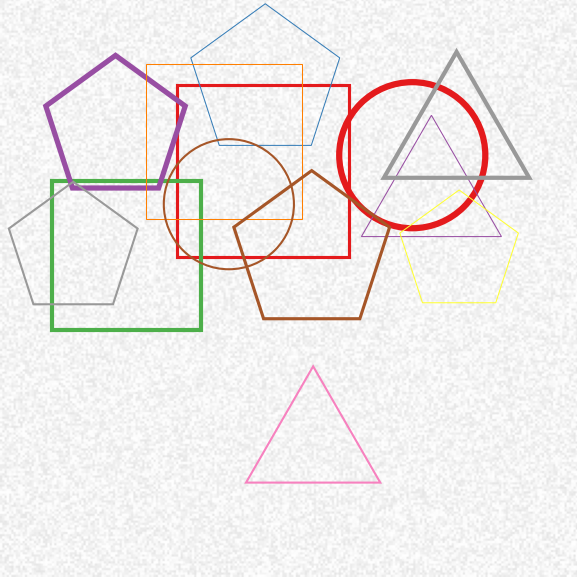[{"shape": "square", "thickness": 1.5, "radius": 0.74, "center": [0.455, 0.702]}, {"shape": "circle", "thickness": 3, "radius": 0.63, "center": [0.714, 0.73]}, {"shape": "pentagon", "thickness": 0.5, "radius": 0.68, "center": [0.459, 0.857]}, {"shape": "square", "thickness": 2, "radius": 0.65, "center": [0.219, 0.556]}, {"shape": "triangle", "thickness": 0.5, "radius": 0.7, "center": [0.747, 0.659]}, {"shape": "pentagon", "thickness": 2.5, "radius": 0.63, "center": [0.2, 0.776]}, {"shape": "square", "thickness": 0.5, "radius": 0.68, "center": [0.388, 0.754]}, {"shape": "pentagon", "thickness": 0.5, "radius": 0.54, "center": [0.795, 0.562]}, {"shape": "pentagon", "thickness": 1.5, "radius": 0.71, "center": [0.54, 0.562]}, {"shape": "circle", "thickness": 1, "radius": 0.56, "center": [0.396, 0.646]}, {"shape": "triangle", "thickness": 1, "radius": 0.67, "center": [0.542, 0.231]}, {"shape": "triangle", "thickness": 2, "radius": 0.73, "center": [0.791, 0.764]}, {"shape": "pentagon", "thickness": 1, "radius": 0.59, "center": [0.127, 0.567]}]